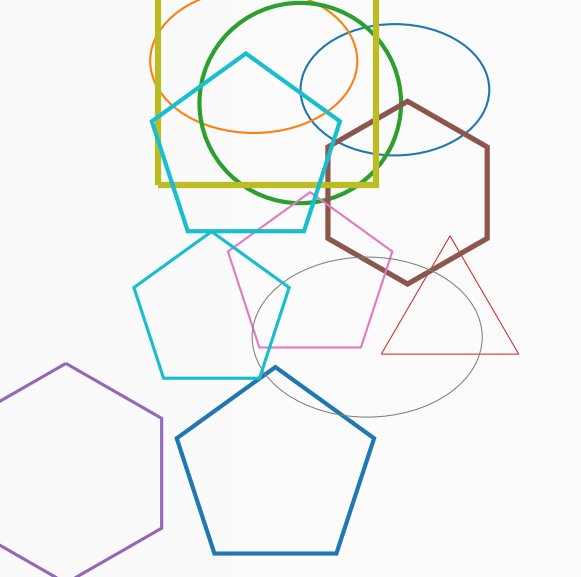[{"shape": "pentagon", "thickness": 2, "radius": 0.89, "center": [0.474, 0.185]}, {"shape": "oval", "thickness": 1, "radius": 0.81, "center": [0.679, 0.844]}, {"shape": "oval", "thickness": 1, "radius": 0.89, "center": [0.437, 0.894]}, {"shape": "circle", "thickness": 2, "radius": 0.87, "center": [0.517, 0.821]}, {"shape": "triangle", "thickness": 0.5, "radius": 0.68, "center": [0.774, 0.454]}, {"shape": "hexagon", "thickness": 1.5, "radius": 0.95, "center": [0.113, 0.18]}, {"shape": "hexagon", "thickness": 2.5, "radius": 0.79, "center": [0.701, 0.666]}, {"shape": "pentagon", "thickness": 1, "radius": 0.74, "center": [0.534, 0.518]}, {"shape": "oval", "thickness": 0.5, "radius": 0.99, "center": [0.632, 0.415]}, {"shape": "square", "thickness": 3, "radius": 0.94, "center": [0.459, 0.865]}, {"shape": "pentagon", "thickness": 1.5, "radius": 0.7, "center": [0.364, 0.458]}, {"shape": "pentagon", "thickness": 2, "radius": 0.85, "center": [0.423, 0.736]}]